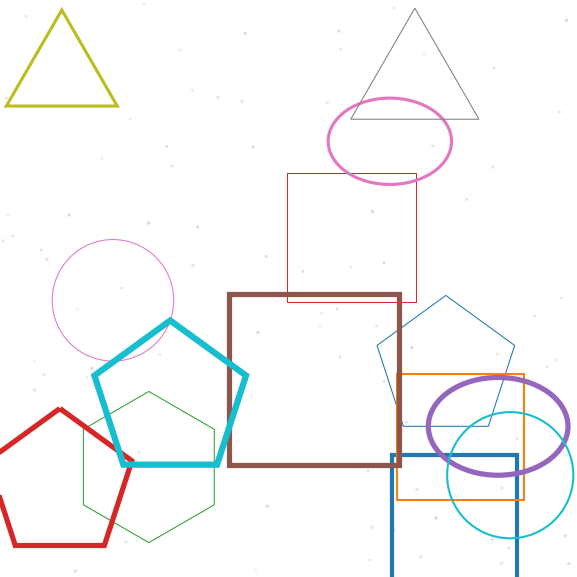[{"shape": "square", "thickness": 2, "radius": 0.54, "center": [0.787, 0.103]}, {"shape": "pentagon", "thickness": 0.5, "radius": 0.63, "center": [0.772, 0.362]}, {"shape": "square", "thickness": 1, "radius": 0.55, "center": [0.797, 0.242]}, {"shape": "hexagon", "thickness": 0.5, "radius": 0.65, "center": [0.258, 0.19]}, {"shape": "square", "thickness": 0.5, "radius": 0.56, "center": [0.609, 0.588]}, {"shape": "pentagon", "thickness": 2.5, "radius": 0.66, "center": [0.104, 0.161]}, {"shape": "oval", "thickness": 2.5, "radius": 0.6, "center": [0.863, 0.261]}, {"shape": "square", "thickness": 2.5, "radius": 0.74, "center": [0.544, 0.342]}, {"shape": "circle", "thickness": 0.5, "radius": 0.53, "center": [0.196, 0.479]}, {"shape": "oval", "thickness": 1.5, "radius": 0.53, "center": [0.675, 0.754]}, {"shape": "triangle", "thickness": 0.5, "radius": 0.64, "center": [0.718, 0.857]}, {"shape": "triangle", "thickness": 1.5, "radius": 0.55, "center": [0.107, 0.871]}, {"shape": "pentagon", "thickness": 3, "radius": 0.69, "center": [0.295, 0.306]}, {"shape": "circle", "thickness": 1, "radius": 0.55, "center": [0.884, 0.176]}]